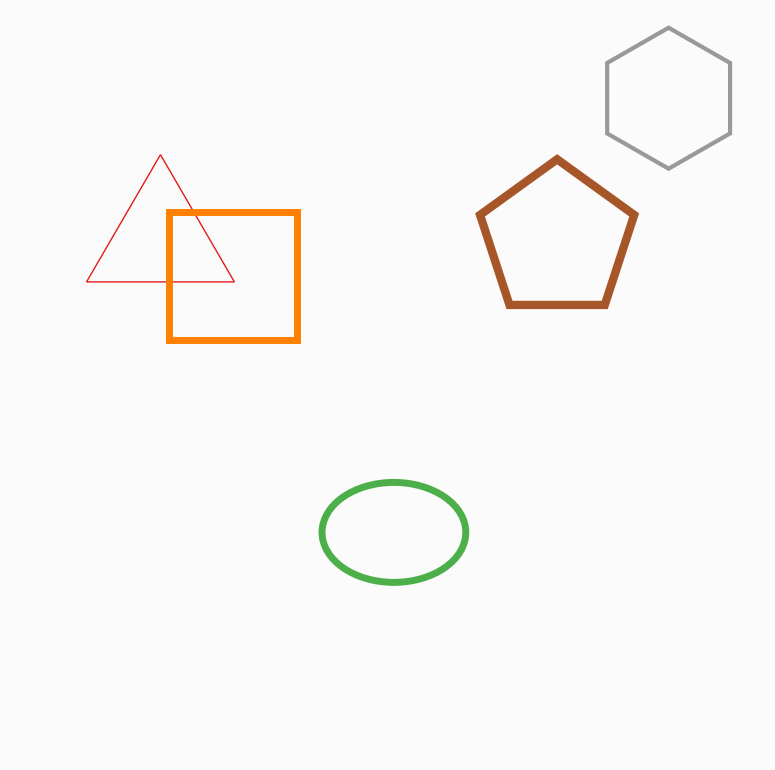[{"shape": "triangle", "thickness": 0.5, "radius": 0.55, "center": [0.207, 0.689]}, {"shape": "oval", "thickness": 2.5, "radius": 0.46, "center": [0.508, 0.309]}, {"shape": "square", "thickness": 2.5, "radius": 0.41, "center": [0.301, 0.642]}, {"shape": "pentagon", "thickness": 3, "radius": 0.52, "center": [0.719, 0.689]}, {"shape": "hexagon", "thickness": 1.5, "radius": 0.46, "center": [0.863, 0.872]}]